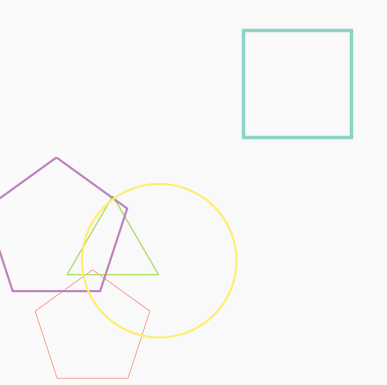[{"shape": "square", "thickness": 2.5, "radius": 0.7, "center": [0.766, 0.783]}, {"shape": "pentagon", "thickness": 0.5, "radius": 0.78, "center": [0.239, 0.144]}, {"shape": "triangle", "thickness": 1, "radius": 0.68, "center": [0.291, 0.355]}, {"shape": "pentagon", "thickness": 1.5, "radius": 0.96, "center": [0.146, 0.399]}, {"shape": "circle", "thickness": 1.5, "radius": 1.0, "center": [0.411, 0.323]}]